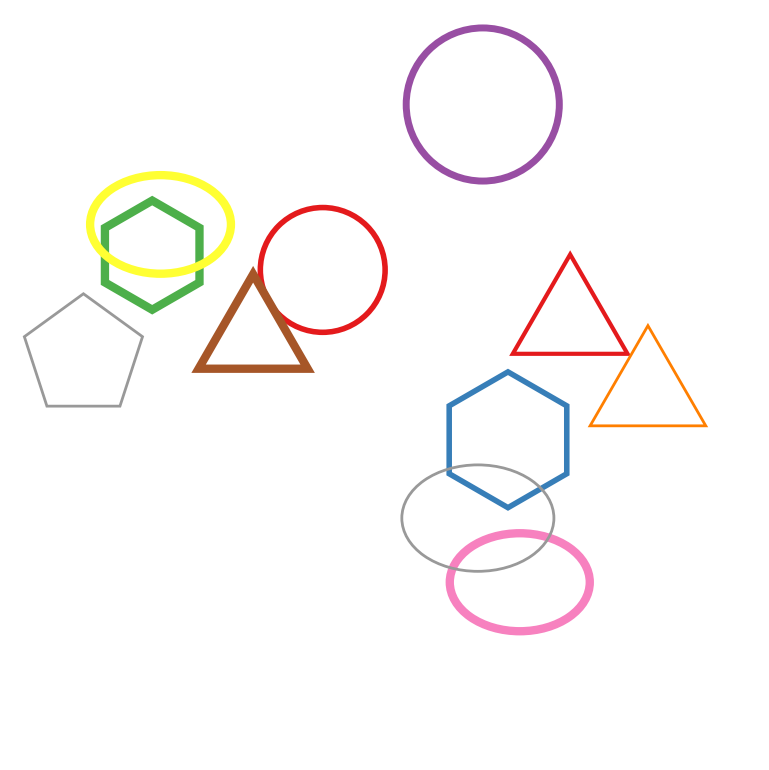[{"shape": "circle", "thickness": 2, "radius": 0.41, "center": [0.419, 0.649]}, {"shape": "triangle", "thickness": 1.5, "radius": 0.43, "center": [0.74, 0.584]}, {"shape": "hexagon", "thickness": 2, "radius": 0.44, "center": [0.66, 0.429]}, {"shape": "hexagon", "thickness": 3, "radius": 0.35, "center": [0.198, 0.669]}, {"shape": "circle", "thickness": 2.5, "radius": 0.5, "center": [0.627, 0.864]}, {"shape": "triangle", "thickness": 1, "radius": 0.43, "center": [0.841, 0.49]}, {"shape": "oval", "thickness": 3, "radius": 0.46, "center": [0.208, 0.709]}, {"shape": "triangle", "thickness": 3, "radius": 0.41, "center": [0.329, 0.562]}, {"shape": "oval", "thickness": 3, "radius": 0.45, "center": [0.675, 0.244]}, {"shape": "oval", "thickness": 1, "radius": 0.49, "center": [0.621, 0.327]}, {"shape": "pentagon", "thickness": 1, "radius": 0.4, "center": [0.108, 0.538]}]